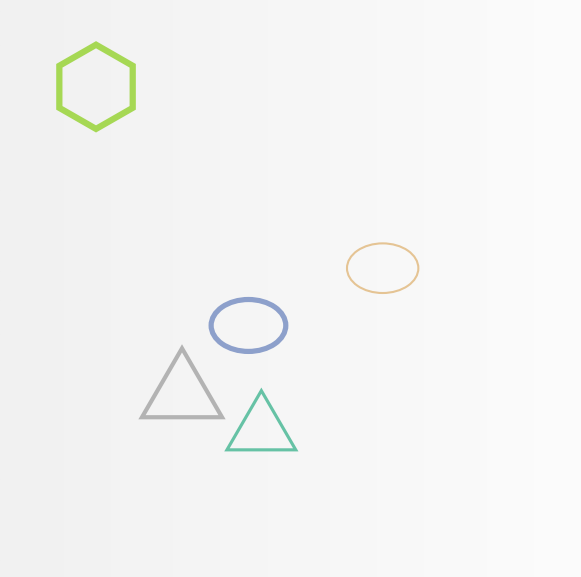[{"shape": "triangle", "thickness": 1.5, "radius": 0.34, "center": [0.45, 0.254]}, {"shape": "oval", "thickness": 2.5, "radius": 0.32, "center": [0.427, 0.436]}, {"shape": "hexagon", "thickness": 3, "radius": 0.36, "center": [0.165, 0.849]}, {"shape": "oval", "thickness": 1, "radius": 0.31, "center": [0.658, 0.535]}, {"shape": "triangle", "thickness": 2, "radius": 0.4, "center": [0.313, 0.316]}]